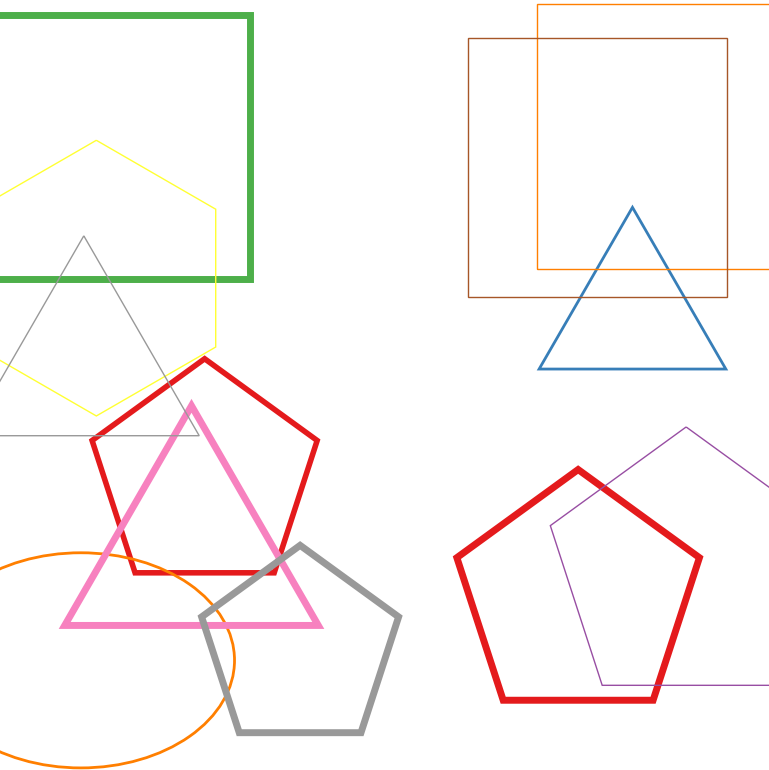[{"shape": "pentagon", "thickness": 2.5, "radius": 0.83, "center": [0.751, 0.225]}, {"shape": "pentagon", "thickness": 2, "radius": 0.77, "center": [0.266, 0.38]}, {"shape": "triangle", "thickness": 1, "radius": 0.7, "center": [0.821, 0.591]}, {"shape": "square", "thickness": 2.5, "radius": 0.86, "center": [0.154, 0.809]}, {"shape": "pentagon", "thickness": 0.5, "radius": 0.93, "center": [0.891, 0.26]}, {"shape": "square", "thickness": 0.5, "radius": 0.86, "center": [0.869, 0.823]}, {"shape": "oval", "thickness": 1, "radius": 1.0, "center": [0.105, 0.142]}, {"shape": "hexagon", "thickness": 0.5, "radius": 0.9, "center": [0.125, 0.639]}, {"shape": "square", "thickness": 0.5, "radius": 0.84, "center": [0.776, 0.783]}, {"shape": "triangle", "thickness": 2.5, "radius": 0.95, "center": [0.249, 0.283]}, {"shape": "triangle", "thickness": 0.5, "radius": 0.87, "center": [0.109, 0.521]}, {"shape": "pentagon", "thickness": 2.5, "radius": 0.67, "center": [0.39, 0.157]}]